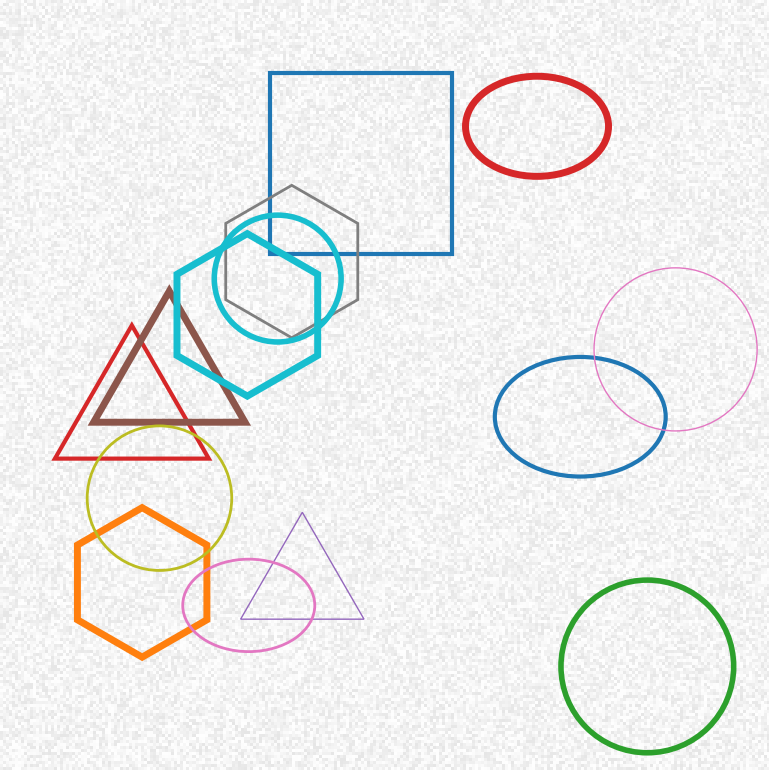[{"shape": "oval", "thickness": 1.5, "radius": 0.55, "center": [0.754, 0.459]}, {"shape": "square", "thickness": 1.5, "radius": 0.59, "center": [0.469, 0.788]}, {"shape": "hexagon", "thickness": 2.5, "radius": 0.49, "center": [0.185, 0.244]}, {"shape": "circle", "thickness": 2, "radius": 0.56, "center": [0.841, 0.135]}, {"shape": "triangle", "thickness": 1.5, "radius": 0.58, "center": [0.171, 0.462]}, {"shape": "oval", "thickness": 2.5, "radius": 0.46, "center": [0.697, 0.836]}, {"shape": "triangle", "thickness": 0.5, "radius": 0.46, "center": [0.393, 0.242]}, {"shape": "triangle", "thickness": 2.5, "radius": 0.57, "center": [0.22, 0.508]}, {"shape": "oval", "thickness": 1, "radius": 0.43, "center": [0.323, 0.214]}, {"shape": "circle", "thickness": 0.5, "radius": 0.53, "center": [0.877, 0.546]}, {"shape": "hexagon", "thickness": 1, "radius": 0.5, "center": [0.379, 0.66]}, {"shape": "circle", "thickness": 1, "radius": 0.47, "center": [0.207, 0.353]}, {"shape": "hexagon", "thickness": 2.5, "radius": 0.53, "center": [0.321, 0.591]}, {"shape": "circle", "thickness": 2, "radius": 0.41, "center": [0.361, 0.638]}]